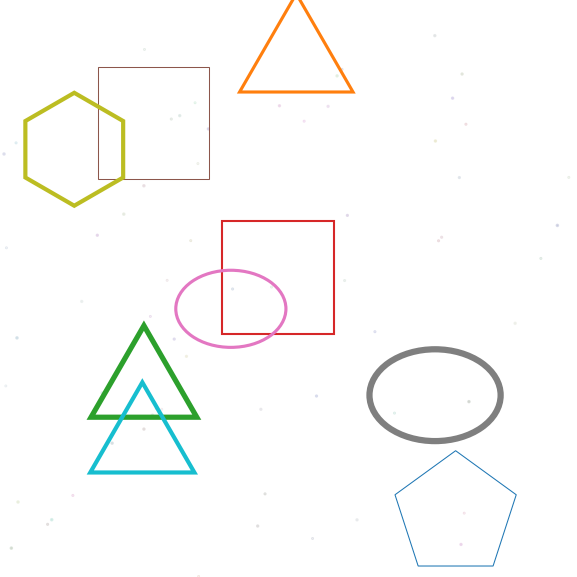[{"shape": "pentagon", "thickness": 0.5, "radius": 0.55, "center": [0.789, 0.108]}, {"shape": "triangle", "thickness": 1.5, "radius": 0.57, "center": [0.513, 0.897]}, {"shape": "triangle", "thickness": 2.5, "radius": 0.53, "center": [0.249, 0.33]}, {"shape": "square", "thickness": 1, "radius": 0.49, "center": [0.481, 0.518]}, {"shape": "square", "thickness": 0.5, "radius": 0.48, "center": [0.266, 0.786]}, {"shape": "oval", "thickness": 1.5, "radius": 0.48, "center": [0.4, 0.464]}, {"shape": "oval", "thickness": 3, "radius": 0.57, "center": [0.753, 0.315]}, {"shape": "hexagon", "thickness": 2, "radius": 0.49, "center": [0.129, 0.741]}, {"shape": "triangle", "thickness": 2, "radius": 0.52, "center": [0.246, 0.233]}]